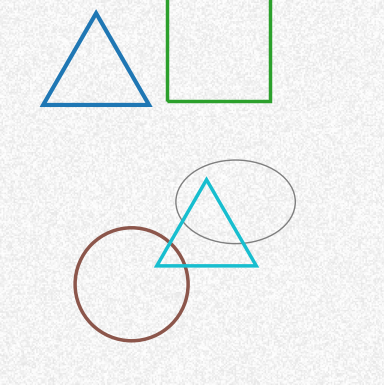[{"shape": "triangle", "thickness": 3, "radius": 0.79, "center": [0.25, 0.807]}, {"shape": "square", "thickness": 2.5, "radius": 0.67, "center": [0.568, 0.871]}, {"shape": "circle", "thickness": 2.5, "radius": 0.73, "center": [0.342, 0.262]}, {"shape": "oval", "thickness": 1, "radius": 0.78, "center": [0.612, 0.476]}, {"shape": "triangle", "thickness": 2.5, "radius": 0.75, "center": [0.536, 0.384]}]